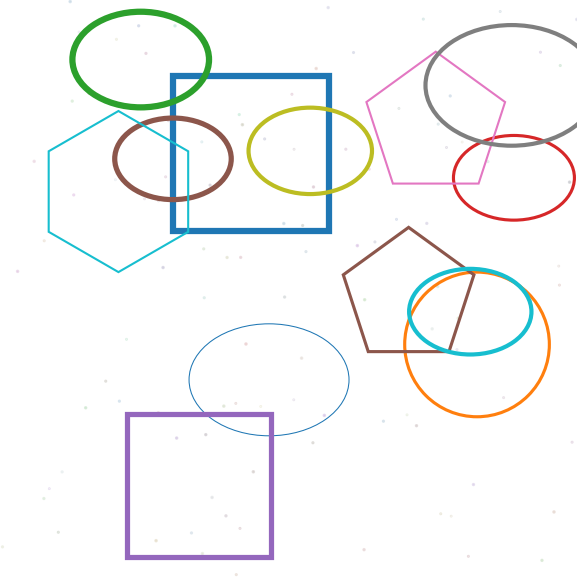[{"shape": "oval", "thickness": 0.5, "radius": 0.69, "center": [0.466, 0.341]}, {"shape": "square", "thickness": 3, "radius": 0.67, "center": [0.434, 0.733]}, {"shape": "circle", "thickness": 1.5, "radius": 0.63, "center": [0.826, 0.403]}, {"shape": "oval", "thickness": 3, "radius": 0.59, "center": [0.244, 0.896]}, {"shape": "oval", "thickness": 1.5, "radius": 0.52, "center": [0.89, 0.691]}, {"shape": "square", "thickness": 2.5, "radius": 0.62, "center": [0.344, 0.159]}, {"shape": "pentagon", "thickness": 1.5, "radius": 0.59, "center": [0.708, 0.486]}, {"shape": "oval", "thickness": 2.5, "radius": 0.5, "center": [0.3, 0.724]}, {"shape": "pentagon", "thickness": 1, "radius": 0.63, "center": [0.755, 0.783]}, {"shape": "oval", "thickness": 2, "radius": 0.75, "center": [0.886, 0.851]}, {"shape": "oval", "thickness": 2, "radius": 0.53, "center": [0.537, 0.738]}, {"shape": "hexagon", "thickness": 1, "radius": 0.7, "center": [0.205, 0.667]}, {"shape": "oval", "thickness": 2, "radius": 0.53, "center": [0.814, 0.459]}]